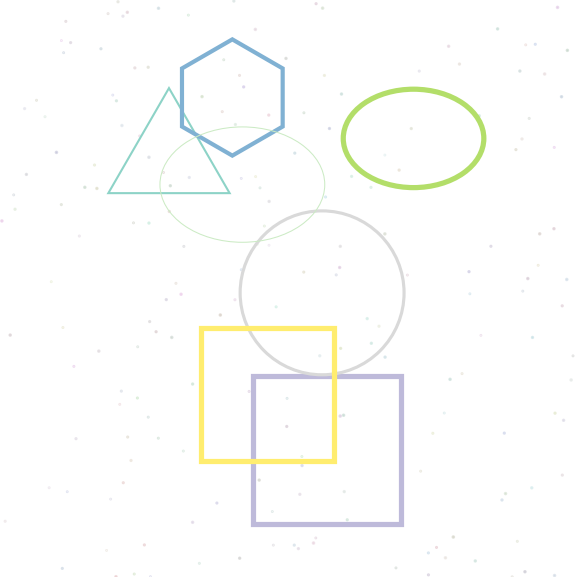[{"shape": "triangle", "thickness": 1, "radius": 0.61, "center": [0.293, 0.725]}, {"shape": "square", "thickness": 2.5, "radius": 0.64, "center": [0.567, 0.22]}, {"shape": "hexagon", "thickness": 2, "radius": 0.5, "center": [0.402, 0.83]}, {"shape": "oval", "thickness": 2.5, "radius": 0.61, "center": [0.716, 0.759]}, {"shape": "circle", "thickness": 1.5, "radius": 0.71, "center": [0.558, 0.492]}, {"shape": "oval", "thickness": 0.5, "radius": 0.71, "center": [0.42, 0.679]}, {"shape": "square", "thickness": 2.5, "radius": 0.57, "center": [0.464, 0.316]}]